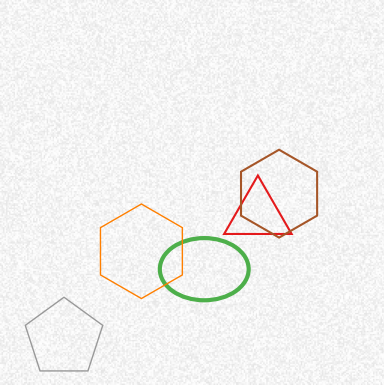[{"shape": "triangle", "thickness": 1.5, "radius": 0.51, "center": [0.67, 0.443]}, {"shape": "oval", "thickness": 3, "radius": 0.58, "center": [0.531, 0.301]}, {"shape": "hexagon", "thickness": 1, "radius": 0.61, "center": [0.367, 0.347]}, {"shape": "hexagon", "thickness": 1.5, "radius": 0.57, "center": [0.725, 0.497]}, {"shape": "pentagon", "thickness": 1, "radius": 0.53, "center": [0.166, 0.122]}]